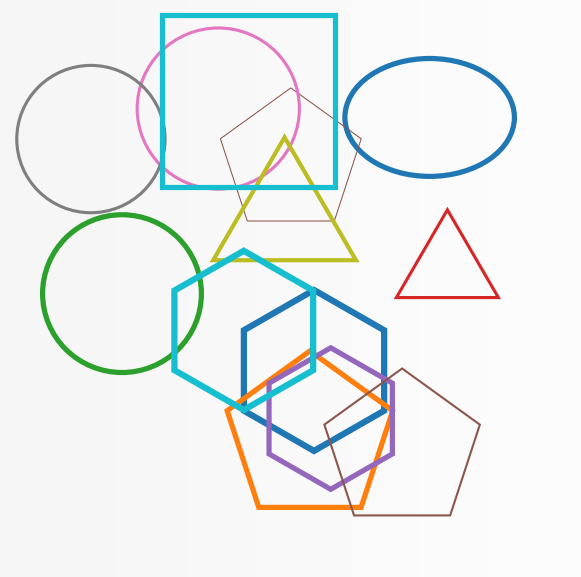[{"shape": "oval", "thickness": 2.5, "radius": 0.73, "center": [0.739, 0.796]}, {"shape": "hexagon", "thickness": 3, "radius": 0.7, "center": [0.54, 0.358]}, {"shape": "pentagon", "thickness": 2.5, "radius": 0.75, "center": [0.533, 0.242]}, {"shape": "circle", "thickness": 2.5, "radius": 0.68, "center": [0.21, 0.491]}, {"shape": "triangle", "thickness": 1.5, "radius": 0.51, "center": [0.77, 0.535]}, {"shape": "hexagon", "thickness": 2.5, "radius": 0.61, "center": [0.569, 0.274]}, {"shape": "pentagon", "thickness": 1, "radius": 0.7, "center": [0.692, 0.22]}, {"shape": "pentagon", "thickness": 0.5, "radius": 0.64, "center": [0.5, 0.719]}, {"shape": "circle", "thickness": 1.5, "radius": 0.7, "center": [0.376, 0.811]}, {"shape": "circle", "thickness": 1.5, "radius": 0.64, "center": [0.156, 0.758]}, {"shape": "triangle", "thickness": 2, "radius": 0.71, "center": [0.49, 0.619]}, {"shape": "hexagon", "thickness": 3, "radius": 0.69, "center": [0.419, 0.427]}, {"shape": "square", "thickness": 2.5, "radius": 0.74, "center": [0.428, 0.825]}]